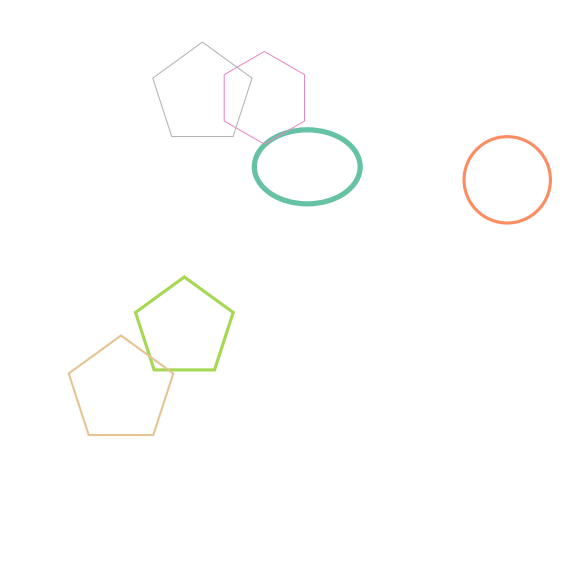[{"shape": "oval", "thickness": 2.5, "radius": 0.46, "center": [0.532, 0.71]}, {"shape": "circle", "thickness": 1.5, "radius": 0.37, "center": [0.878, 0.688]}, {"shape": "hexagon", "thickness": 0.5, "radius": 0.4, "center": [0.458, 0.83]}, {"shape": "pentagon", "thickness": 1.5, "radius": 0.44, "center": [0.319, 0.431]}, {"shape": "pentagon", "thickness": 1, "radius": 0.48, "center": [0.21, 0.323]}, {"shape": "pentagon", "thickness": 0.5, "radius": 0.45, "center": [0.35, 0.836]}]